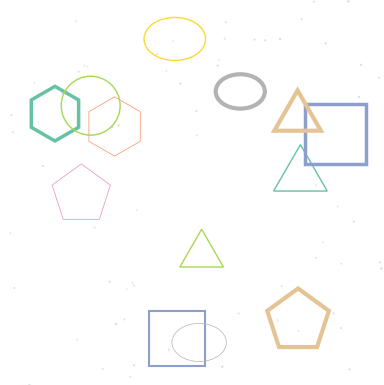[{"shape": "hexagon", "thickness": 2.5, "radius": 0.35, "center": [0.143, 0.705]}, {"shape": "triangle", "thickness": 1, "radius": 0.4, "center": [0.78, 0.544]}, {"shape": "hexagon", "thickness": 0.5, "radius": 0.38, "center": [0.298, 0.671]}, {"shape": "square", "thickness": 2.5, "radius": 0.39, "center": [0.871, 0.651]}, {"shape": "square", "thickness": 1.5, "radius": 0.36, "center": [0.46, 0.122]}, {"shape": "pentagon", "thickness": 0.5, "radius": 0.4, "center": [0.211, 0.495]}, {"shape": "triangle", "thickness": 1, "radius": 0.33, "center": [0.524, 0.339]}, {"shape": "circle", "thickness": 1, "radius": 0.38, "center": [0.236, 0.725]}, {"shape": "oval", "thickness": 1, "radius": 0.4, "center": [0.454, 0.899]}, {"shape": "pentagon", "thickness": 3, "radius": 0.42, "center": [0.774, 0.167]}, {"shape": "triangle", "thickness": 3, "radius": 0.35, "center": [0.773, 0.695]}, {"shape": "oval", "thickness": 3, "radius": 0.32, "center": [0.624, 0.762]}, {"shape": "oval", "thickness": 0.5, "radius": 0.35, "center": [0.517, 0.111]}]